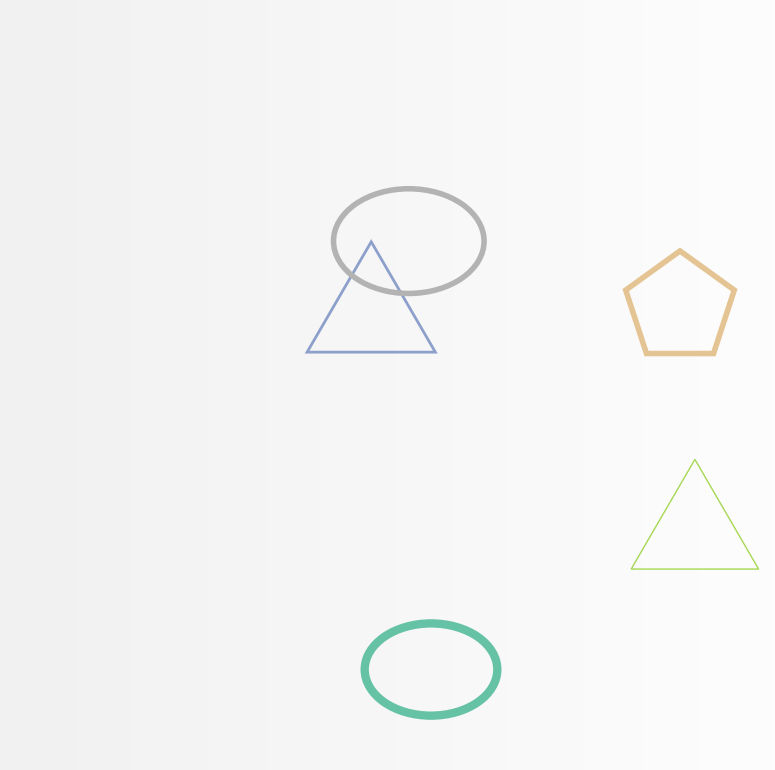[{"shape": "oval", "thickness": 3, "radius": 0.43, "center": [0.556, 0.13]}, {"shape": "triangle", "thickness": 1, "radius": 0.48, "center": [0.479, 0.59]}, {"shape": "triangle", "thickness": 0.5, "radius": 0.47, "center": [0.897, 0.308]}, {"shape": "pentagon", "thickness": 2, "radius": 0.37, "center": [0.877, 0.6]}, {"shape": "oval", "thickness": 2, "radius": 0.49, "center": [0.527, 0.687]}]